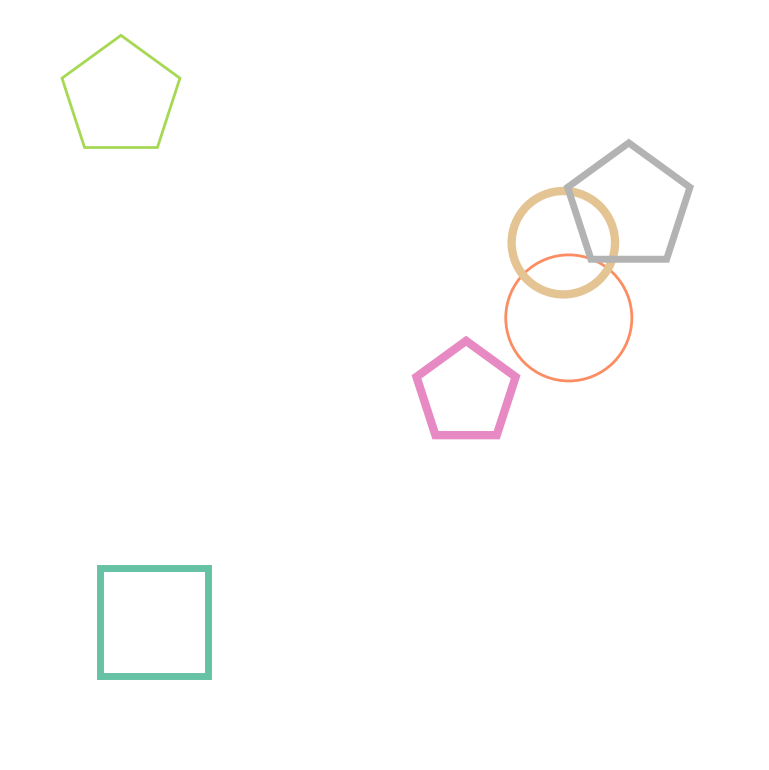[{"shape": "square", "thickness": 2.5, "radius": 0.35, "center": [0.2, 0.192]}, {"shape": "circle", "thickness": 1, "radius": 0.41, "center": [0.739, 0.587]}, {"shape": "pentagon", "thickness": 3, "radius": 0.34, "center": [0.605, 0.49]}, {"shape": "pentagon", "thickness": 1, "radius": 0.4, "center": [0.157, 0.874]}, {"shape": "circle", "thickness": 3, "radius": 0.34, "center": [0.732, 0.685]}, {"shape": "pentagon", "thickness": 2.5, "radius": 0.42, "center": [0.817, 0.731]}]